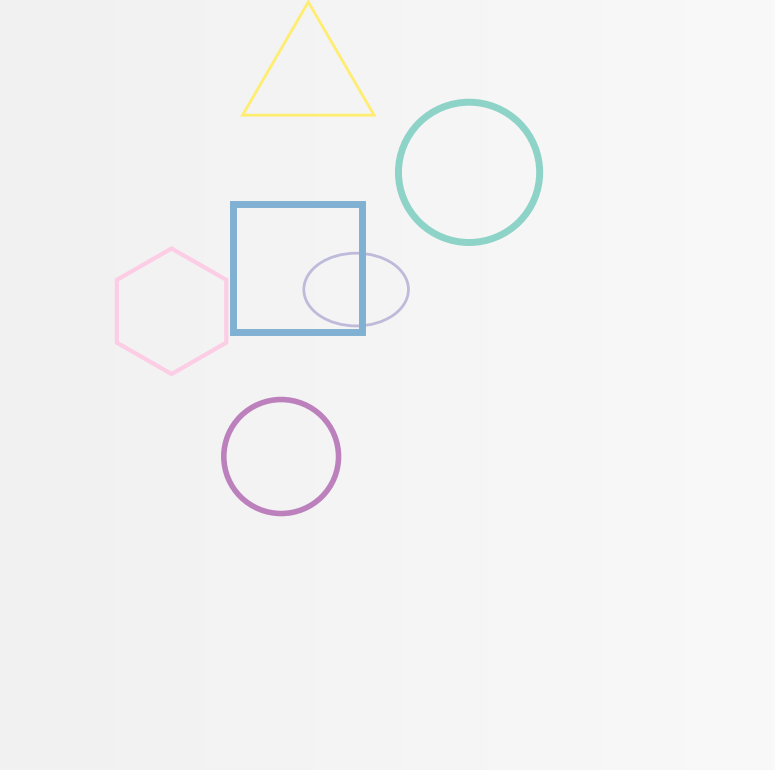[{"shape": "circle", "thickness": 2.5, "radius": 0.46, "center": [0.605, 0.776]}, {"shape": "oval", "thickness": 1, "radius": 0.34, "center": [0.46, 0.624]}, {"shape": "square", "thickness": 2.5, "radius": 0.41, "center": [0.384, 0.652]}, {"shape": "hexagon", "thickness": 1.5, "radius": 0.41, "center": [0.221, 0.596]}, {"shape": "circle", "thickness": 2, "radius": 0.37, "center": [0.363, 0.407]}, {"shape": "triangle", "thickness": 1, "radius": 0.49, "center": [0.398, 0.899]}]